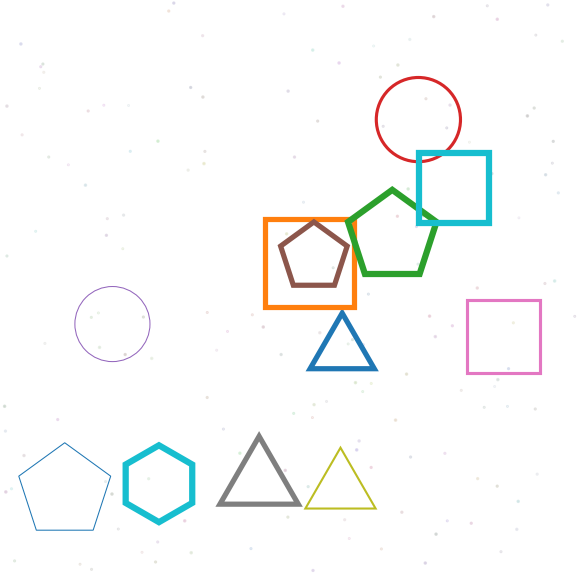[{"shape": "triangle", "thickness": 2.5, "radius": 0.32, "center": [0.593, 0.393]}, {"shape": "pentagon", "thickness": 0.5, "radius": 0.42, "center": [0.112, 0.149]}, {"shape": "square", "thickness": 2.5, "radius": 0.38, "center": [0.536, 0.543]}, {"shape": "pentagon", "thickness": 3, "radius": 0.4, "center": [0.679, 0.59]}, {"shape": "circle", "thickness": 1.5, "radius": 0.36, "center": [0.724, 0.792]}, {"shape": "circle", "thickness": 0.5, "radius": 0.33, "center": [0.195, 0.438]}, {"shape": "pentagon", "thickness": 2.5, "radius": 0.3, "center": [0.544, 0.554]}, {"shape": "square", "thickness": 1.5, "radius": 0.32, "center": [0.872, 0.416]}, {"shape": "triangle", "thickness": 2.5, "radius": 0.39, "center": [0.449, 0.165]}, {"shape": "triangle", "thickness": 1, "radius": 0.35, "center": [0.59, 0.154]}, {"shape": "square", "thickness": 3, "radius": 0.3, "center": [0.786, 0.674]}, {"shape": "hexagon", "thickness": 3, "radius": 0.33, "center": [0.275, 0.162]}]